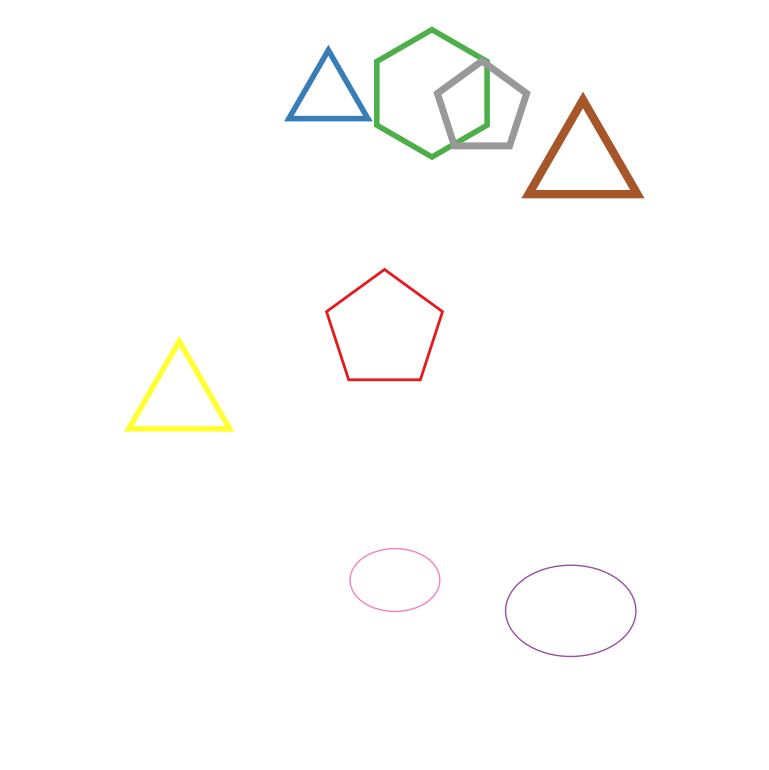[{"shape": "pentagon", "thickness": 1, "radius": 0.4, "center": [0.499, 0.571]}, {"shape": "triangle", "thickness": 2, "radius": 0.3, "center": [0.426, 0.876]}, {"shape": "hexagon", "thickness": 2, "radius": 0.41, "center": [0.561, 0.879]}, {"shape": "oval", "thickness": 0.5, "radius": 0.42, "center": [0.741, 0.207]}, {"shape": "triangle", "thickness": 2, "radius": 0.38, "center": [0.233, 0.481]}, {"shape": "triangle", "thickness": 3, "radius": 0.41, "center": [0.757, 0.789]}, {"shape": "oval", "thickness": 0.5, "radius": 0.29, "center": [0.513, 0.247]}, {"shape": "pentagon", "thickness": 2.5, "radius": 0.3, "center": [0.626, 0.86]}]